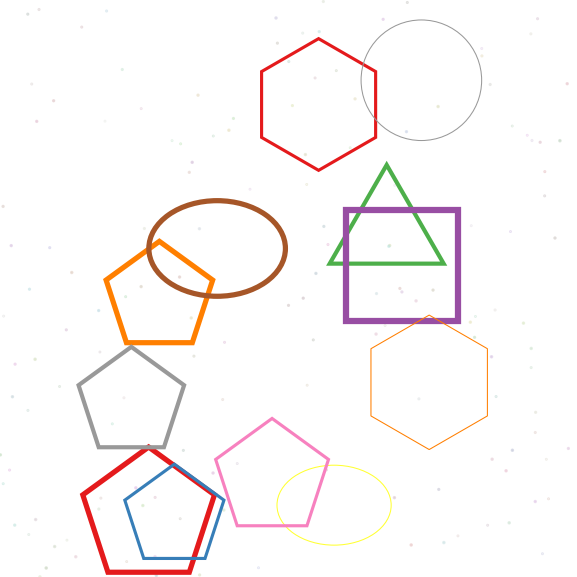[{"shape": "pentagon", "thickness": 2.5, "radius": 0.6, "center": [0.257, 0.105]}, {"shape": "hexagon", "thickness": 1.5, "radius": 0.57, "center": [0.552, 0.818]}, {"shape": "pentagon", "thickness": 1.5, "radius": 0.45, "center": [0.302, 0.105]}, {"shape": "triangle", "thickness": 2, "radius": 0.57, "center": [0.67, 0.6]}, {"shape": "square", "thickness": 3, "radius": 0.48, "center": [0.696, 0.54]}, {"shape": "pentagon", "thickness": 2.5, "radius": 0.48, "center": [0.276, 0.484]}, {"shape": "hexagon", "thickness": 0.5, "radius": 0.58, "center": [0.743, 0.337]}, {"shape": "oval", "thickness": 0.5, "radius": 0.49, "center": [0.578, 0.124]}, {"shape": "oval", "thickness": 2.5, "radius": 0.59, "center": [0.376, 0.569]}, {"shape": "pentagon", "thickness": 1.5, "radius": 0.51, "center": [0.471, 0.172]}, {"shape": "pentagon", "thickness": 2, "radius": 0.48, "center": [0.227, 0.302]}, {"shape": "circle", "thickness": 0.5, "radius": 0.52, "center": [0.73, 0.86]}]